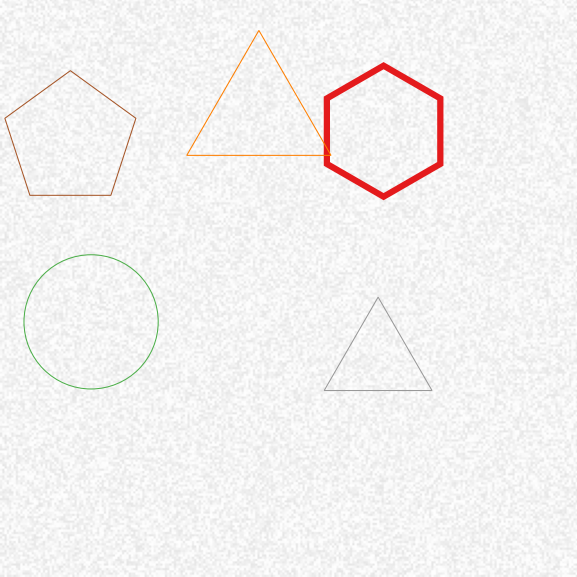[{"shape": "hexagon", "thickness": 3, "radius": 0.57, "center": [0.664, 0.772]}, {"shape": "circle", "thickness": 0.5, "radius": 0.58, "center": [0.158, 0.442]}, {"shape": "triangle", "thickness": 0.5, "radius": 0.72, "center": [0.448, 0.802]}, {"shape": "pentagon", "thickness": 0.5, "radius": 0.6, "center": [0.122, 0.757]}, {"shape": "triangle", "thickness": 0.5, "radius": 0.54, "center": [0.655, 0.377]}]